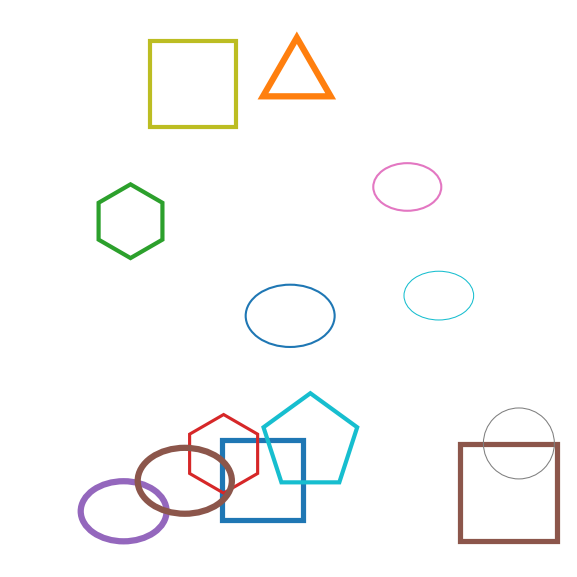[{"shape": "square", "thickness": 2.5, "radius": 0.35, "center": [0.455, 0.168]}, {"shape": "oval", "thickness": 1, "radius": 0.39, "center": [0.502, 0.452]}, {"shape": "triangle", "thickness": 3, "radius": 0.34, "center": [0.514, 0.866]}, {"shape": "hexagon", "thickness": 2, "radius": 0.32, "center": [0.226, 0.616]}, {"shape": "hexagon", "thickness": 1.5, "radius": 0.34, "center": [0.387, 0.213]}, {"shape": "oval", "thickness": 3, "radius": 0.37, "center": [0.214, 0.114]}, {"shape": "oval", "thickness": 3, "radius": 0.41, "center": [0.32, 0.167]}, {"shape": "square", "thickness": 2.5, "radius": 0.42, "center": [0.88, 0.147]}, {"shape": "oval", "thickness": 1, "radius": 0.29, "center": [0.705, 0.675]}, {"shape": "circle", "thickness": 0.5, "radius": 0.31, "center": [0.898, 0.231]}, {"shape": "square", "thickness": 2, "radius": 0.37, "center": [0.334, 0.854]}, {"shape": "pentagon", "thickness": 2, "radius": 0.43, "center": [0.537, 0.233]}, {"shape": "oval", "thickness": 0.5, "radius": 0.3, "center": [0.76, 0.487]}]